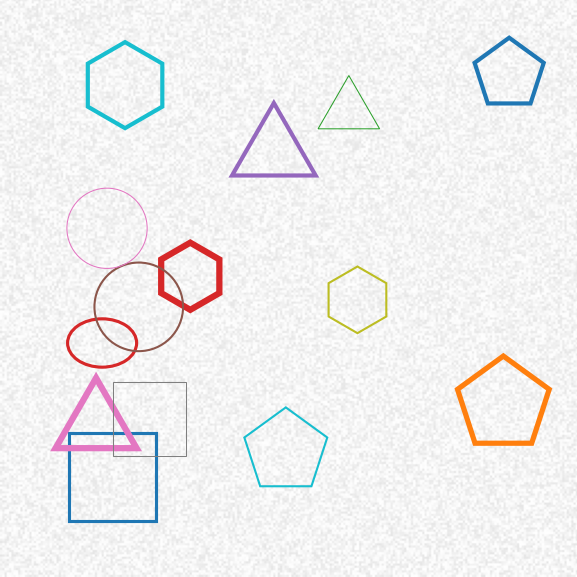[{"shape": "pentagon", "thickness": 2, "radius": 0.31, "center": [0.882, 0.871]}, {"shape": "square", "thickness": 1.5, "radius": 0.38, "center": [0.195, 0.173]}, {"shape": "pentagon", "thickness": 2.5, "radius": 0.42, "center": [0.872, 0.299]}, {"shape": "triangle", "thickness": 0.5, "radius": 0.31, "center": [0.604, 0.807]}, {"shape": "hexagon", "thickness": 3, "radius": 0.29, "center": [0.329, 0.521]}, {"shape": "oval", "thickness": 1.5, "radius": 0.3, "center": [0.177, 0.405]}, {"shape": "triangle", "thickness": 2, "radius": 0.42, "center": [0.474, 0.737]}, {"shape": "circle", "thickness": 1, "radius": 0.38, "center": [0.24, 0.468]}, {"shape": "triangle", "thickness": 3, "radius": 0.41, "center": [0.166, 0.264]}, {"shape": "circle", "thickness": 0.5, "radius": 0.35, "center": [0.185, 0.604]}, {"shape": "square", "thickness": 0.5, "radius": 0.32, "center": [0.259, 0.274]}, {"shape": "hexagon", "thickness": 1, "radius": 0.29, "center": [0.619, 0.48]}, {"shape": "hexagon", "thickness": 2, "radius": 0.37, "center": [0.217, 0.852]}, {"shape": "pentagon", "thickness": 1, "radius": 0.38, "center": [0.495, 0.218]}]